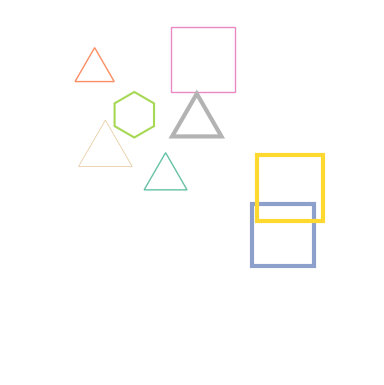[{"shape": "triangle", "thickness": 1, "radius": 0.32, "center": [0.43, 0.539]}, {"shape": "triangle", "thickness": 1, "radius": 0.29, "center": [0.246, 0.817]}, {"shape": "square", "thickness": 3, "radius": 0.4, "center": [0.736, 0.389]}, {"shape": "square", "thickness": 1, "radius": 0.42, "center": [0.528, 0.845]}, {"shape": "hexagon", "thickness": 1.5, "radius": 0.3, "center": [0.349, 0.702]}, {"shape": "square", "thickness": 3, "radius": 0.43, "center": [0.753, 0.512]}, {"shape": "triangle", "thickness": 0.5, "radius": 0.4, "center": [0.274, 0.608]}, {"shape": "triangle", "thickness": 3, "radius": 0.37, "center": [0.511, 0.683]}]